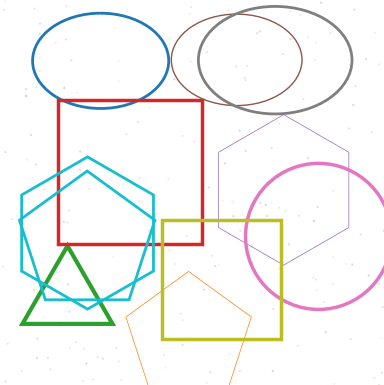[{"shape": "oval", "thickness": 2, "radius": 0.88, "center": [0.261, 0.842]}, {"shape": "pentagon", "thickness": 0.5, "radius": 0.86, "center": [0.49, 0.124]}, {"shape": "triangle", "thickness": 3, "radius": 0.68, "center": [0.175, 0.226]}, {"shape": "square", "thickness": 2.5, "radius": 0.93, "center": [0.338, 0.553]}, {"shape": "hexagon", "thickness": 0.5, "radius": 0.98, "center": [0.737, 0.507]}, {"shape": "oval", "thickness": 1, "radius": 0.85, "center": [0.615, 0.845]}, {"shape": "circle", "thickness": 2.5, "radius": 0.95, "center": [0.827, 0.386]}, {"shape": "oval", "thickness": 2, "radius": 1.0, "center": [0.715, 0.844]}, {"shape": "square", "thickness": 2.5, "radius": 0.77, "center": [0.576, 0.274]}, {"shape": "pentagon", "thickness": 2, "radius": 0.92, "center": [0.226, 0.371]}, {"shape": "hexagon", "thickness": 2, "radius": 0.99, "center": [0.227, 0.395]}]